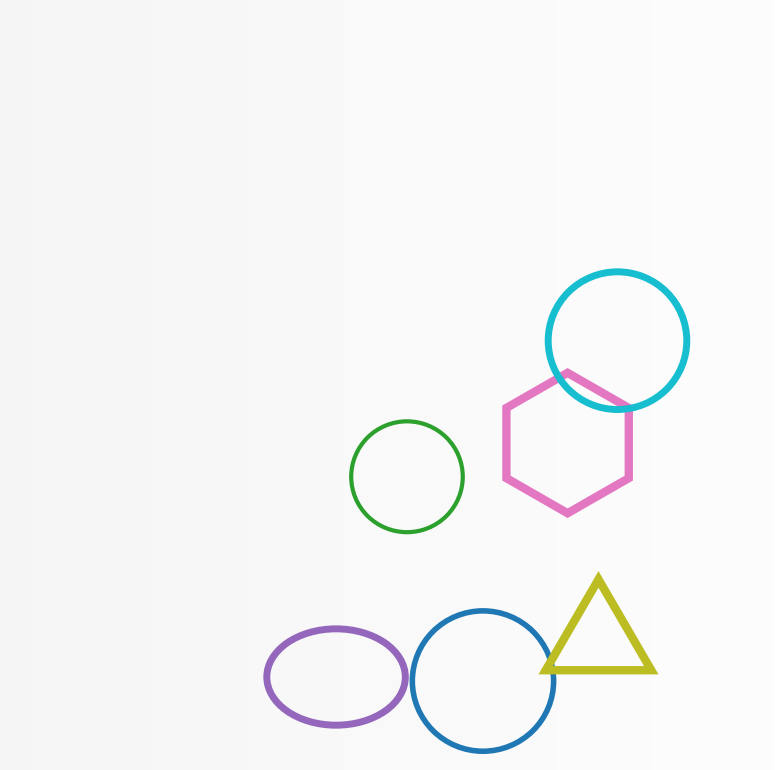[{"shape": "circle", "thickness": 2, "radius": 0.46, "center": [0.623, 0.116]}, {"shape": "circle", "thickness": 1.5, "radius": 0.36, "center": [0.525, 0.381]}, {"shape": "oval", "thickness": 2.5, "radius": 0.45, "center": [0.434, 0.121]}, {"shape": "hexagon", "thickness": 3, "radius": 0.46, "center": [0.732, 0.425]}, {"shape": "triangle", "thickness": 3, "radius": 0.39, "center": [0.772, 0.169]}, {"shape": "circle", "thickness": 2.5, "radius": 0.45, "center": [0.797, 0.558]}]